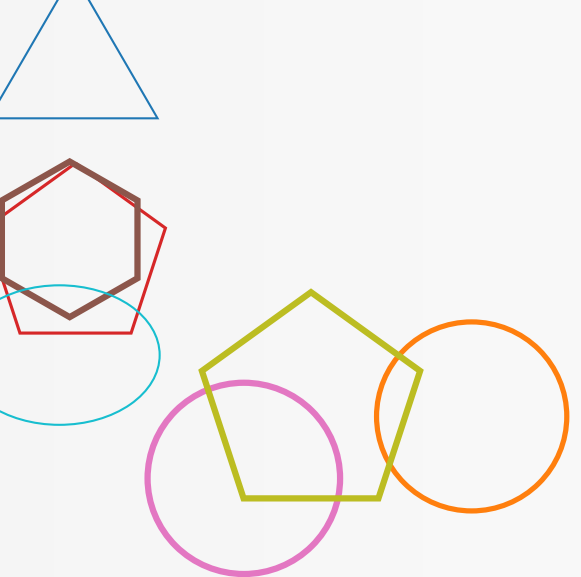[{"shape": "triangle", "thickness": 1, "radius": 0.84, "center": [0.126, 0.878]}, {"shape": "circle", "thickness": 2.5, "radius": 0.82, "center": [0.811, 0.278]}, {"shape": "pentagon", "thickness": 1.5, "radius": 0.81, "center": [0.13, 0.554]}, {"shape": "hexagon", "thickness": 3, "radius": 0.67, "center": [0.12, 0.585]}, {"shape": "circle", "thickness": 3, "radius": 0.83, "center": [0.419, 0.171]}, {"shape": "pentagon", "thickness": 3, "radius": 0.99, "center": [0.535, 0.296]}, {"shape": "oval", "thickness": 1, "radius": 0.86, "center": [0.102, 0.384]}]